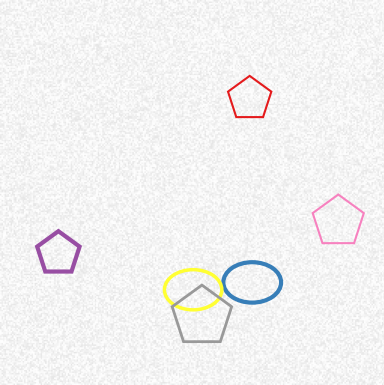[{"shape": "pentagon", "thickness": 1.5, "radius": 0.3, "center": [0.649, 0.744]}, {"shape": "oval", "thickness": 3, "radius": 0.37, "center": [0.655, 0.266]}, {"shape": "pentagon", "thickness": 3, "radius": 0.29, "center": [0.152, 0.342]}, {"shape": "oval", "thickness": 2.5, "radius": 0.37, "center": [0.502, 0.247]}, {"shape": "pentagon", "thickness": 1.5, "radius": 0.35, "center": [0.879, 0.425]}, {"shape": "pentagon", "thickness": 2, "radius": 0.41, "center": [0.524, 0.178]}]